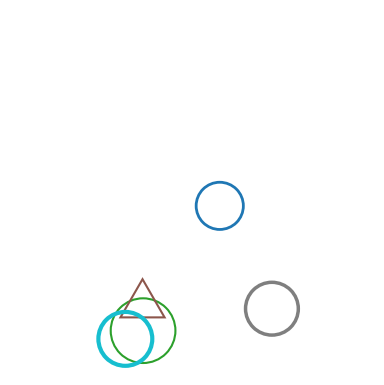[{"shape": "circle", "thickness": 2, "radius": 0.31, "center": [0.571, 0.465]}, {"shape": "circle", "thickness": 1.5, "radius": 0.42, "center": [0.372, 0.141]}, {"shape": "triangle", "thickness": 1.5, "radius": 0.33, "center": [0.37, 0.209]}, {"shape": "circle", "thickness": 2.5, "radius": 0.34, "center": [0.706, 0.198]}, {"shape": "circle", "thickness": 3, "radius": 0.35, "center": [0.326, 0.12]}]